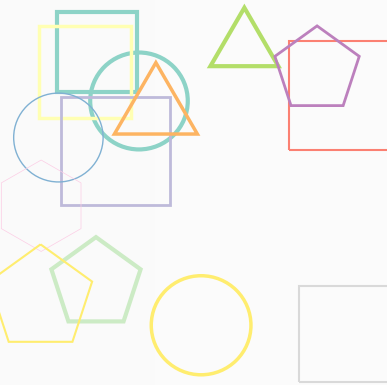[{"shape": "square", "thickness": 3, "radius": 0.52, "center": [0.25, 0.866]}, {"shape": "circle", "thickness": 3, "radius": 0.63, "center": [0.359, 0.738]}, {"shape": "square", "thickness": 2.5, "radius": 0.59, "center": [0.219, 0.813]}, {"shape": "square", "thickness": 2, "radius": 0.7, "center": [0.298, 0.608]}, {"shape": "square", "thickness": 1.5, "radius": 0.71, "center": [0.886, 0.751]}, {"shape": "circle", "thickness": 1, "radius": 0.58, "center": [0.151, 0.643]}, {"shape": "triangle", "thickness": 2.5, "radius": 0.62, "center": [0.402, 0.714]}, {"shape": "triangle", "thickness": 3, "radius": 0.51, "center": [0.631, 0.879]}, {"shape": "hexagon", "thickness": 0.5, "radius": 0.59, "center": [0.106, 0.466]}, {"shape": "square", "thickness": 1.5, "radius": 0.62, "center": [0.896, 0.133]}, {"shape": "pentagon", "thickness": 2, "radius": 0.57, "center": [0.818, 0.818]}, {"shape": "pentagon", "thickness": 3, "radius": 0.61, "center": [0.248, 0.263]}, {"shape": "pentagon", "thickness": 1.5, "radius": 0.7, "center": [0.105, 0.225]}, {"shape": "circle", "thickness": 2.5, "radius": 0.64, "center": [0.519, 0.155]}]